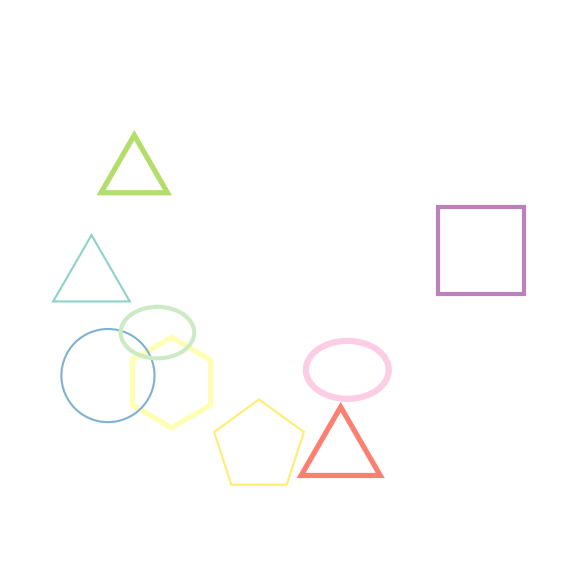[{"shape": "triangle", "thickness": 1, "radius": 0.38, "center": [0.158, 0.515]}, {"shape": "hexagon", "thickness": 2.5, "radius": 0.39, "center": [0.297, 0.337]}, {"shape": "triangle", "thickness": 2.5, "radius": 0.4, "center": [0.59, 0.215]}, {"shape": "circle", "thickness": 1, "radius": 0.4, "center": [0.187, 0.349]}, {"shape": "triangle", "thickness": 2.5, "radius": 0.33, "center": [0.232, 0.699]}, {"shape": "oval", "thickness": 3, "radius": 0.36, "center": [0.601, 0.359]}, {"shape": "square", "thickness": 2, "radius": 0.37, "center": [0.833, 0.565]}, {"shape": "oval", "thickness": 2, "radius": 0.32, "center": [0.273, 0.423]}, {"shape": "pentagon", "thickness": 1, "radius": 0.41, "center": [0.449, 0.226]}]